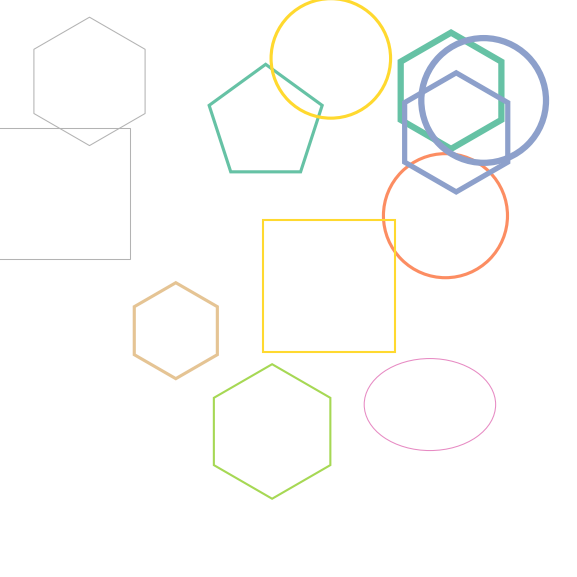[{"shape": "hexagon", "thickness": 3, "radius": 0.5, "center": [0.781, 0.842]}, {"shape": "pentagon", "thickness": 1.5, "radius": 0.51, "center": [0.46, 0.785]}, {"shape": "circle", "thickness": 1.5, "radius": 0.54, "center": [0.771, 0.626]}, {"shape": "circle", "thickness": 3, "radius": 0.54, "center": [0.838, 0.825]}, {"shape": "hexagon", "thickness": 2.5, "radius": 0.52, "center": [0.79, 0.77]}, {"shape": "oval", "thickness": 0.5, "radius": 0.57, "center": [0.744, 0.299]}, {"shape": "hexagon", "thickness": 1, "radius": 0.58, "center": [0.471, 0.252]}, {"shape": "square", "thickness": 1, "radius": 0.57, "center": [0.57, 0.504]}, {"shape": "circle", "thickness": 1.5, "radius": 0.52, "center": [0.573, 0.898]}, {"shape": "hexagon", "thickness": 1.5, "radius": 0.42, "center": [0.304, 0.427]}, {"shape": "square", "thickness": 0.5, "radius": 0.57, "center": [0.111, 0.664]}, {"shape": "hexagon", "thickness": 0.5, "radius": 0.56, "center": [0.155, 0.858]}]